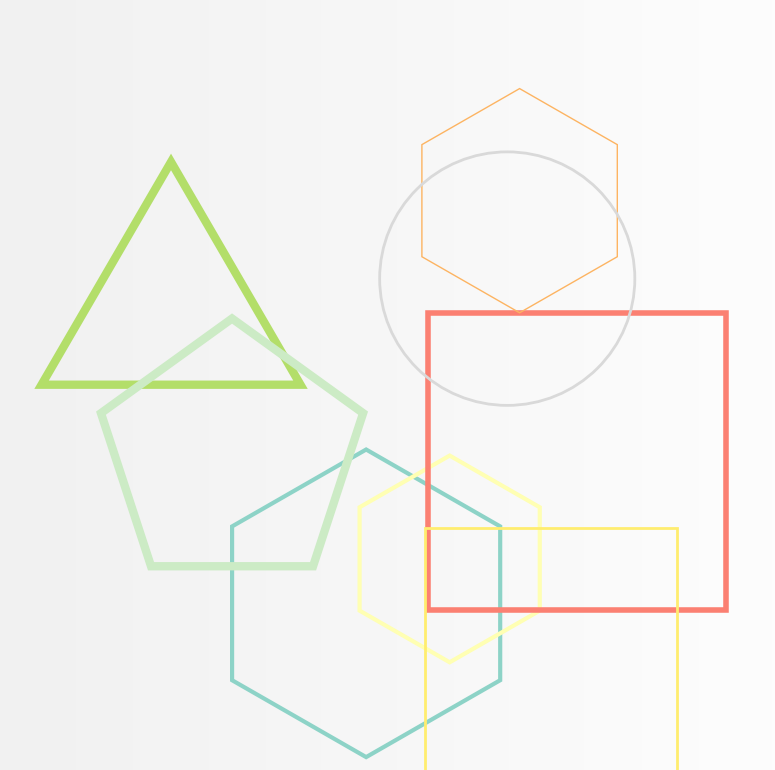[{"shape": "hexagon", "thickness": 1.5, "radius": 1.0, "center": [0.472, 0.216]}, {"shape": "hexagon", "thickness": 1.5, "radius": 0.67, "center": [0.58, 0.274]}, {"shape": "square", "thickness": 2, "radius": 0.96, "center": [0.744, 0.4]}, {"shape": "hexagon", "thickness": 0.5, "radius": 0.73, "center": [0.67, 0.739]}, {"shape": "triangle", "thickness": 3, "radius": 0.96, "center": [0.221, 0.597]}, {"shape": "circle", "thickness": 1, "radius": 0.82, "center": [0.655, 0.638]}, {"shape": "pentagon", "thickness": 3, "radius": 0.89, "center": [0.299, 0.408]}, {"shape": "square", "thickness": 1, "radius": 0.81, "center": [0.711, 0.152]}]